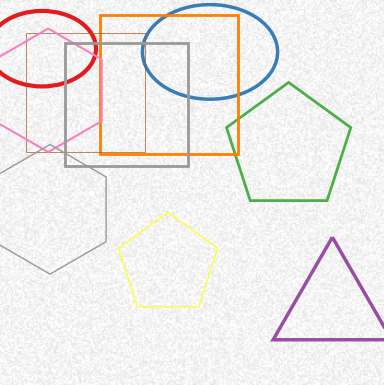[{"shape": "oval", "thickness": 3, "radius": 0.7, "center": [0.109, 0.874]}, {"shape": "oval", "thickness": 2.5, "radius": 0.88, "center": [0.546, 0.865]}, {"shape": "pentagon", "thickness": 2, "radius": 0.85, "center": [0.75, 0.616]}, {"shape": "triangle", "thickness": 2.5, "radius": 0.89, "center": [0.863, 0.206]}, {"shape": "square", "thickness": 2, "radius": 0.9, "center": [0.439, 0.78]}, {"shape": "pentagon", "thickness": 1, "radius": 0.68, "center": [0.436, 0.313]}, {"shape": "square", "thickness": 0.5, "radius": 0.77, "center": [0.222, 0.759]}, {"shape": "hexagon", "thickness": 1.5, "radius": 0.8, "center": [0.125, 0.766]}, {"shape": "hexagon", "thickness": 1, "radius": 0.84, "center": [0.13, 0.456]}, {"shape": "square", "thickness": 2, "radius": 0.8, "center": [0.328, 0.73]}]